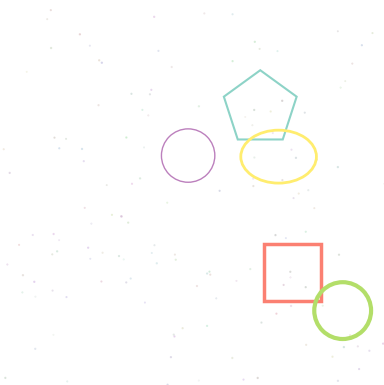[{"shape": "pentagon", "thickness": 1.5, "radius": 0.5, "center": [0.676, 0.718]}, {"shape": "square", "thickness": 2.5, "radius": 0.37, "center": [0.761, 0.291]}, {"shape": "circle", "thickness": 3, "radius": 0.37, "center": [0.89, 0.193]}, {"shape": "circle", "thickness": 1, "radius": 0.35, "center": [0.489, 0.596]}, {"shape": "oval", "thickness": 2, "radius": 0.49, "center": [0.724, 0.593]}]